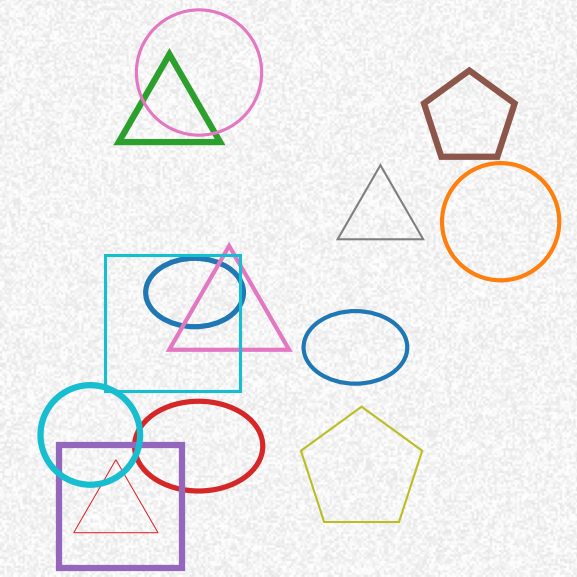[{"shape": "oval", "thickness": 2, "radius": 0.45, "center": [0.615, 0.398]}, {"shape": "oval", "thickness": 2.5, "radius": 0.42, "center": [0.337, 0.493]}, {"shape": "circle", "thickness": 2, "radius": 0.51, "center": [0.867, 0.615]}, {"shape": "triangle", "thickness": 3, "radius": 0.51, "center": [0.293, 0.804]}, {"shape": "oval", "thickness": 2.5, "radius": 0.56, "center": [0.344, 0.227]}, {"shape": "triangle", "thickness": 0.5, "radius": 0.42, "center": [0.201, 0.119]}, {"shape": "square", "thickness": 3, "radius": 0.53, "center": [0.208, 0.122]}, {"shape": "pentagon", "thickness": 3, "radius": 0.41, "center": [0.813, 0.794]}, {"shape": "circle", "thickness": 1.5, "radius": 0.54, "center": [0.345, 0.874]}, {"shape": "triangle", "thickness": 2, "radius": 0.6, "center": [0.397, 0.453]}, {"shape": "triangle", "thickness": 1, "radius": 0.43, "center": [0.659, 0.628]}, {"shape": "pentagon", "thickness": 1, "radius": 0.55, "center": [0.626, 0.185]}, {"shape": "square", "thickness": 1.5, "radius": 0.59, "center": [0.298, 0.44]}, {"shape": "circle", "thickness": 3, "radius": 0.43, "center": [0.156, 0.246]}]